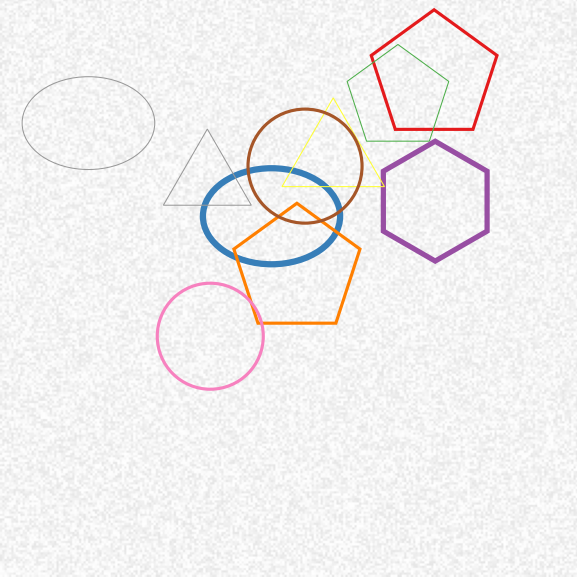[{"shape": "pentagon", "thickness": 1.5, "radius": 0.57, "center": [0.752, 0.868]}, {"shape": "oval", "thickness": 3, "radius": 0.59, "center": [0.47, 0.625]}, {"shape": "pentagon", "thickness": 0.5, "radius": 0.46, "center": [0.689, 0.83]}, {"shape": "hexagon", "thickness": 2.5, "radius": 0.52, "center": [0.754, 0.651]}, {"shape": "pentagon", "thickness": 1.5, "radius": 0.57, "center": [0.514, 0.532]}, {"shape": "triangle", "thickness": 0.5, "radius": 0.51, "center": [0.577, 0.727]}, {"shape": "circle", "thickness": 1.5, "radius": 0.49, "center": [0.528, 0.711]}, {"shape": "circle", "thickness": 1.5, "radius": 0.46, "center": [0.364, 0.417]}, {"shape": "triangle", "thickness": 0.5, "radius": 0.44, "center": [0.359, 0.688]}, {"shape": "oval", "thickness": 0.5, "radius": 0.57, "center": [0.153, 0.786]}]